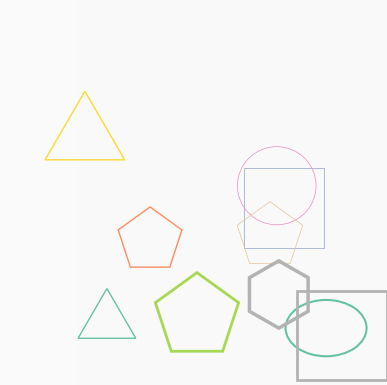[{"shape": "oval", "thickness": 1.5, "radius": 0.52, "center": [0.842, 0.148]}, {"shape": "triangle", "thickness": 1, "radius": 0.43, "center": [0.276, 0.164]}, {"shape": "pentagon", "thickness": 1, "radius": 0.43, "center": [0.387, 0.376]}, {"shape": "square", "thickness": 0.5, "radius": 0.52, "center": [0.733, 0.461]}, {"shape": "circle", "thickness": 0.5, "radius": 0.51, "center": [0.714, 0.518]}, {"shape": "pentagon", "thickness": 2, "radius": 0.56, "center": [0.508, 0.179]}, {"shape": "triangle", "thickness": 1, "radius": 0.59, "center": [0.219, 0.644]}, {"shape": "pentagon", "thickness": 0.5, "radius": 0.44, "center": [0.697, 0.387]}, {"shape": "square", "thickness": 2, "radius": 0.58, "center": [0.882, 0.128]}, {"shape": "hexagon", "thickness": 2.5, "radius": 0.44, "center": [0.719, 0.235]}]